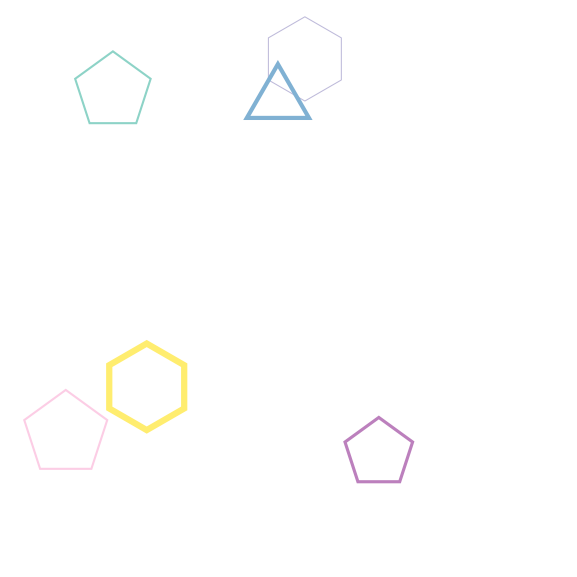[{"shape": "pentagon", "thickness": 1, "radius": 0.34, "center": [0.196, 0.841]}, {"shape": "hexagon", "thickness": 0.5, "radius": 0.36, "center": [0.528, 0.897]}, {"shape": "triangle", "thickness": 2, "radius": 0.31, "center": [0.481, 0.826]}, {"shape": "pentagon", "thickness": 1, "radius": 0.38, "center": [0.114, 0.248]}, {"shape": "pentagon", "thickness": 1.5, "radius": 0.31, "center": [0.656, 0.215]}, {"shape": "hexagon", "thickness": 3, "radius": 0.37, "center": [0.254, 0.329]}]